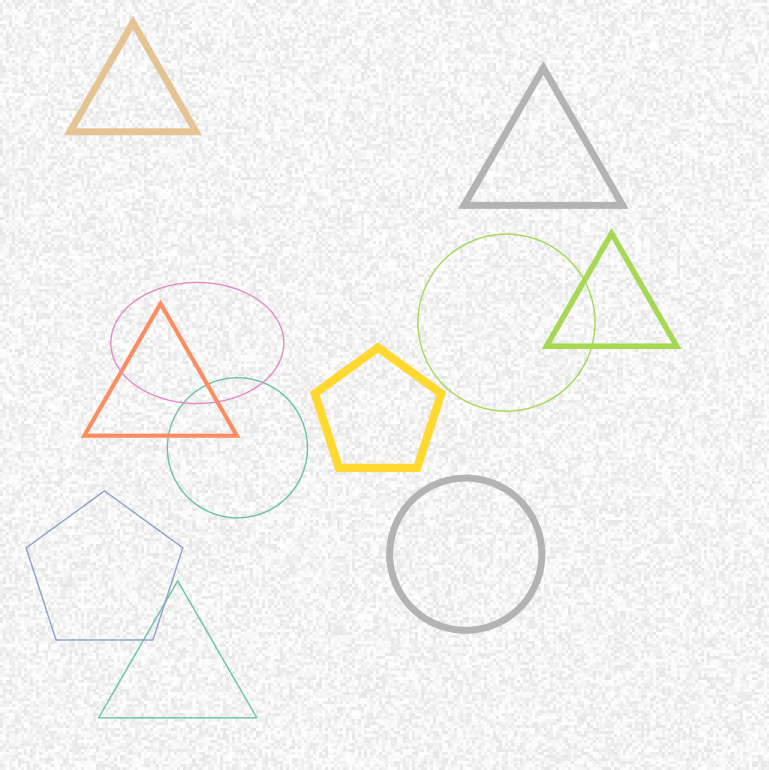[{"shape": "triangle", "thickness": 0.5, "radius": 0.59, "center": [0.231, 0.127]}, {"shape": "circle", "thickness": 0.5, "radius": 0.46, "center": [0.308, 0.418]}, {"shape": "triangle", "thickness": 1.5, "radius": 0.57, "center": [0.209, 0.491]}, {"shape": "pentagon", "thickness": 0.5, "radius": 0.54, "center": [0.136, 0.255]}, {"shape": "oval", "thickness": 0.5, "radius": 0.56, "center": [0.256, 0.555]}, {"shape": "triangle", "thickness": 2, "radius": 0.49, "center": [0.794, 0.599]}, {"shape": "circle", "thickness": 0.5, "radius": 0.57, "center": [0.658, 0.581]}, {"shape": "pentagon", "thickness": 3, "radius": 0.43, "center": [0.491, 0.462]}, {"shape": "triangle", "thickness": 2.5, "radius": 0.47, "center": [0.173, 0.876]}, {"shape": "triangle", "thickness": 2.5, "radius": 0.59, "center": [0.706, 0.793]}, {"shape": "circle", "thickness": 2.5, "radius": 0.49, "center": [0.605, 0.28]}]